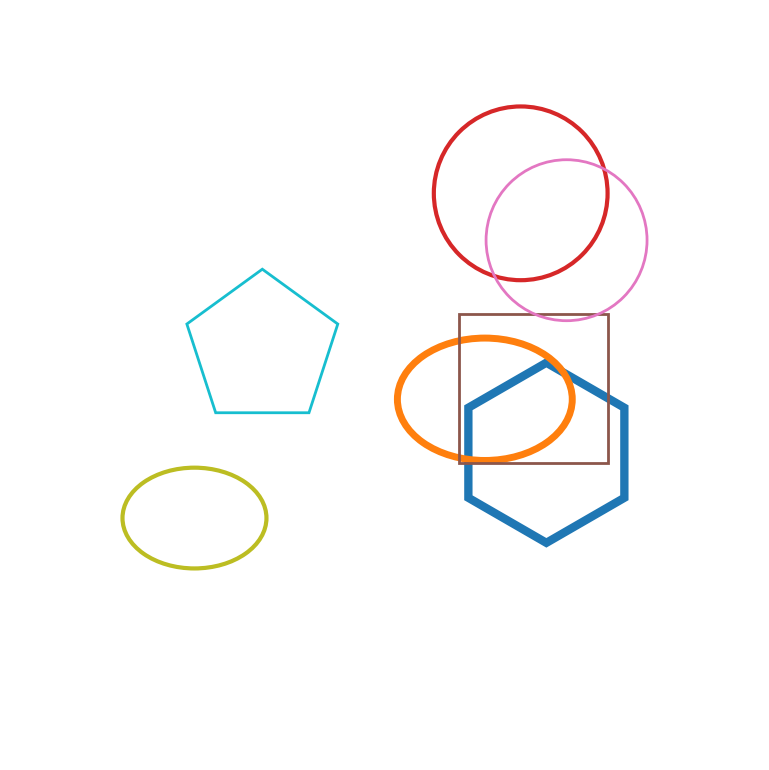[{"shape": "hexagon", "thickness": 3, "radius": 0.58, "center": [0.71, 0.412]}, {"shape": "oval", "thickness": 2.5, "radius": 0.57, "center": [0.63, 0.481]}, {"shape": "circle", "thickness": 1.5, "radius": 0.56, "center": [0.676, 0.749]}, {"shape": "square", "thickness": 1, "radius": 0.49, "center": [0.693, 0.495]}, {"shape": "circle", "thickness": 1, "radius": 0.52, "center": [0.736, 0.688]}, {"shape": "oval", "thickness": 1.5, "radius": 0.47, "center": [0.253, 0.327]}, {"shape": "pentagon", "thickness": 1, "radius": 0.52, "center": [0.341, 0.547]}]